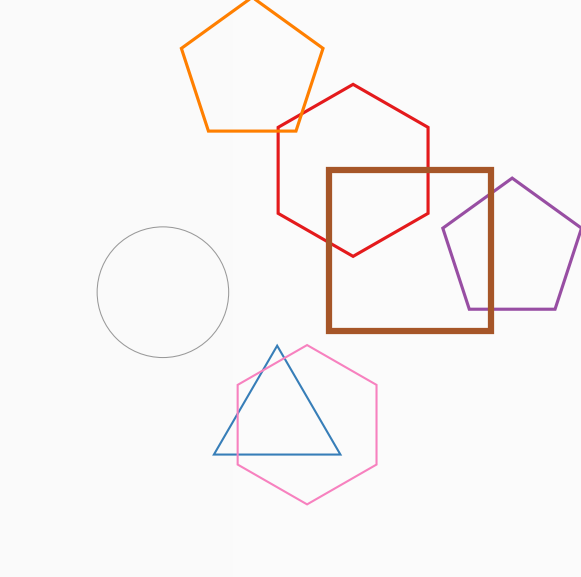[{"shape": "hexagon", "thickness": 1.5, "radius": 0.74, "center": [0.607, 0.704]}, {"shape": "triangle", "thickness": 1, "radius": 0.63, "center": [0.477, 0.275]}, {"shape": "pentagon", "thickness": 1.5, "radius": 0.63, "center": [0.881, 0.565]}, {"shape": "pentagon", "thickness": 1.5, "radius": 0.64, "center": [0.434, 0.876]}, {"shape": "square", "thickness": 3, "radius": 0.7, "center": [0.705, 0.565]}, {"shape": "hexagon", "thickness": 1, "radius": 0.69, "center": [0.528, 0.264]}, {"shape": "circle", "thickness": 0.5, "radius": 0.57, "center": [0.28, 0.493]}]